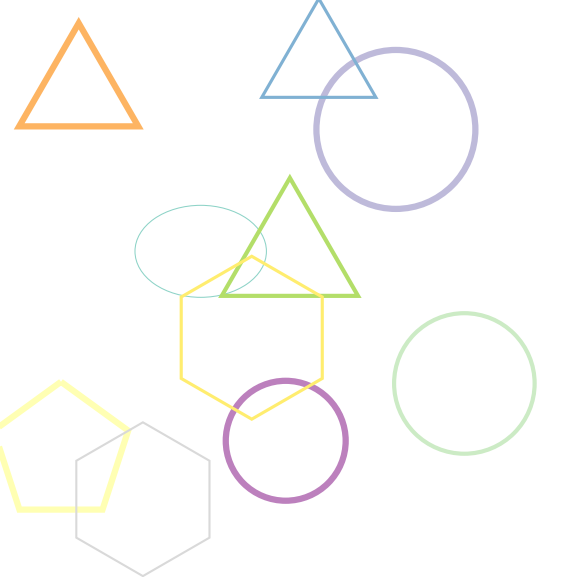[{"shape": "oval", "thickness": 0.5, "radius": 0.57, "center": [0.348, 0.564]}, {"shape": "pentagon", "thickness": 3, "radius": 0.61, "center": [0.106, 0.216]}, {"shape": "circle", "thickness": 3, "radius": 0.69, "center": [0.686, 0.775]}, {"shape": "triangle", "thickness": 1.5, "radius": 0.57, "center": [0.552, 0.888]}, {"shape": "triangle", "thickness": 3, "radius": 0.6, "center": [0.136, 0.84]}, {"shape": "triangle", "thickness": 2, "radius": 0.68, "center": [0.502, 0.555]}, {"shape": "hexagon", "thickness": 1, "radius": 0.67, "center": [0.247, 0.135]}, {"shape": "circle", "thickness": 3, "radius": 0.52, "center": [0.495, 0.236]}, {"shape": "circle", "thickness": 2, "radius": 0.61, "center": [0.804, 0.335]}, {"shape": "hexagon", "thickness": 1.5, "radius": 0.71, "center": [0.436, 0.414]}]